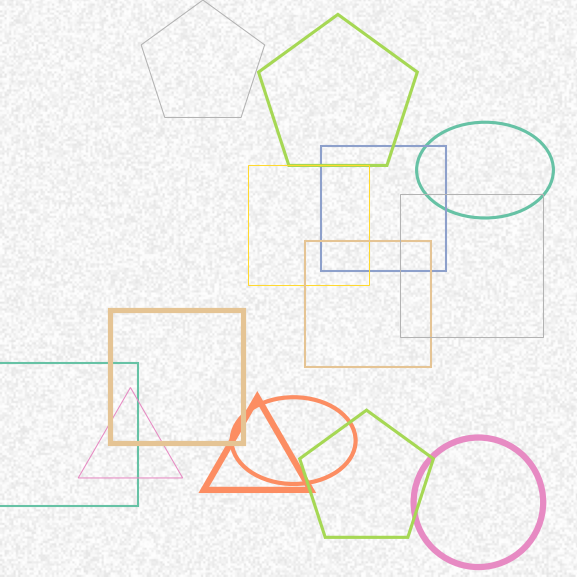[{"shape": "square", "thickness": 1, "radius": 0.62, "center": [0.115, 0.247]}, {"shape": "oval", "thickness": 1.5, "radius": 0.59, "center": [0.84, 0.705]}, {"shape": "oval", "thickness": 2, "radius": 0.54, "center": [0.508, 0.236]}, {"shape": "triangle", "thickness": 3, "radius": 0.53, "center": [0.446, 0.204]}, {"shape": "square", "thickness": 1, "radius": 0.54, "center": [0.664, 0.638]}, {"shape": "circle", "thickness": 3, "radius": 0.56, "center": [0.828, 0.129]}, {"shape": "triangle", "thickness": 0.5, "radius": 0.52, "center": [0.226, 0.224]}, {"shape": "pentagon", "thickness": 1.5, "radius": 0.72, "center": [0.585, 0.83]}, {"shape": "pentagon", "thickness": 1.5, "radius": 0.61, "center": [0.635, 0.167]}, {"shape": "square", "thickness": 0.5, "radius": 0.52, "center": [0.534, 0.61]}, {"shape": "square", "thickness": 2.5, "radius": 0.58, "center": [0.305, 0.348]}, {"shape": "square", "thickness": 1, "radius": 0.55, "center": [0.637, 0.473]}, {"shape": "square", "thickness": 0.5, "radius": 0.62, "center": [0.817, 0.54]}, {"shape": "pentagon", "thickness": 0.5, "radius": 0.56, "center": [0.351, 0.887]}]